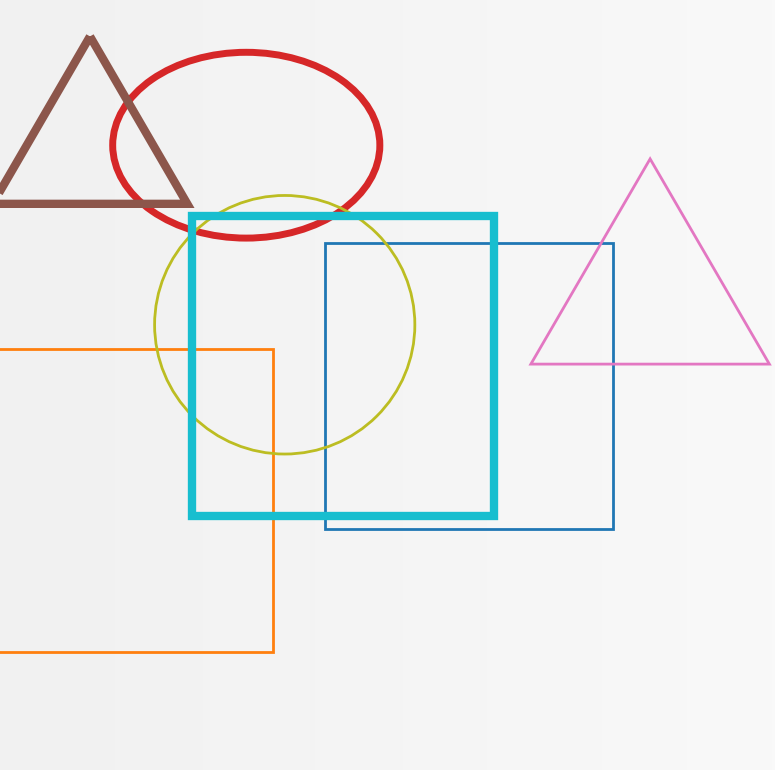[{"shape": "square", "thickness": 1, "radius": 0.93, "center": [0.605, 0.499]}, {"shape": "square", "thickness": 1, "radius": 0.98, "center": [0.156, 0.35]}, {"shape": "oval", "thickness": 2.5, "radius": 0.86, "center": [0.318, 0.811]}, {"shape": "triangle", "thickness": 3, "radius": 0.72, "center": [0.116, 0.808]}, {"shape": "triangle", "thickness": 1, "radius": 0.89, "center": [0.839, 0.616]}, {"shape": "circle", "thickness": 1, "radius": 0.84, "center": [0.367, 0.578]}, {"shape": "square", "thickness": 3, "radius": 0.97, "center": [0.443, 0.525]}]